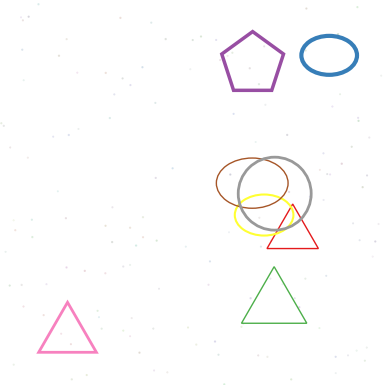[{"shape": "triangle", "thickness": 1, "radius": 0.39, "center": [0.76, 0.393]}, {"shape": "oval", "thickness": 3, "radius": 0.36, "center": [0.855, 0.856]}, {"shape": "triangle", "thickness": 1, "radius": 0.49, "center": [0.712, 0.209]}, {"shape": "pentagon", "thickness": 2.5, "radius": 0.42, "center": [0.656, 0.834]}, {"shape": "oval", "thickness": 1.5, "radius": 0.38, "center": [0.686, 0.441]}, {"shape": "oval", "thickness": 1, "radius": 0.47, "center": [0.655, 0.524]}, {"shape": "triangle", "thickness": 2, "radius": 0.43, "center": [0.175, 0.128]}, {"shape": "circle", "thickness": 2, "radius": 0.47, "center": [0.714, 0.497]}]